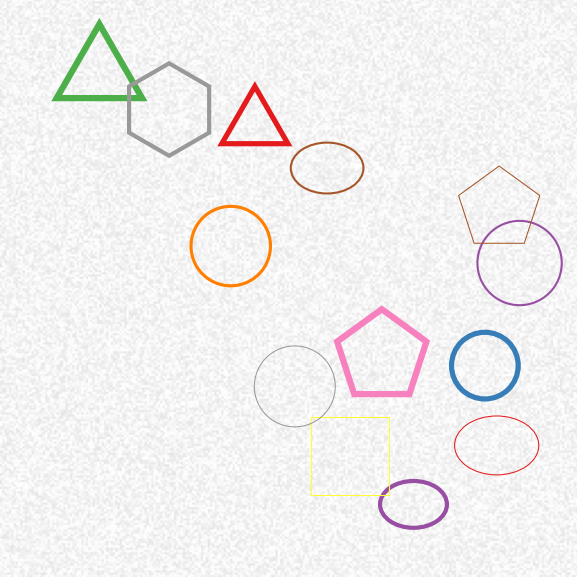[{"shape": "oval", "thickness": 0.5, "radius": 0.36, "center": [0.86, 0.228]}, {"shape": "triangle", "thickness": 2.5, "radius": 0.33, "center": [0.441, 0.783]}, {"shape": "circle", "thickness": 2.5, "radius": 0.29, "center": [0.84, 0.366]}, {"shape": "triangle", "thickness": 3, "radius": 0.43, "center": [0.172, 0.872]}, {"shape": "oval", "thickness": 2, "radius": 0.29, "center": [0.716, 0.126]}, {"shape": "circle", "thickness": 1, "radius": 0.37, "center": [0.9, 0.544]}, {"shape": "circle", "thickness": 1.5, "radius": 0.34, "center": [0.4, 0.573]}, {"shape": "square", "thickness": 0.5, "radius": 0.34, "center": [0.606, 0.21]}, {"shape": "pentagon", "thickness": 0.5, "radius": 0.37, "center": [0.864, 0.638]}, {"shape": "oval", "thickness": 1, "radius": 0.31, "center": [0.566, 0.708]}, {"shape": "pentagon", "thickness": 3, "radius": 0.41, "center": [0.661, 0.382]}, {"shape": "hexagon", "thickness": 2, "radius": 0.4, "center": [0.293, 0.809]}, {"shape": "circle", "thickness": 0.5, "radius": 0.35, "center": [0.51, 0.33]}]